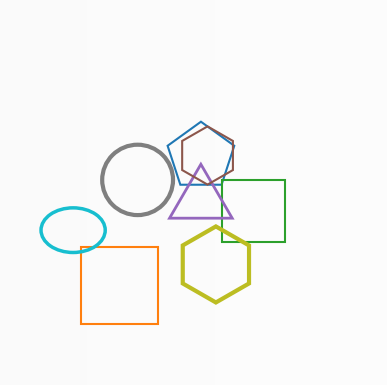[{"shape": "pentagon", "thickness": 1.5, "radius": 0.45, "center": [0.519, 0.593]}, {"shape": "square", "thickness": 1.5, "radius": 0.5, "center": [0.308, 0.259]}, {"shape": "square", "thickness": 1.5, "radius": 0.41, "center": [0.655, 0.451]}, {"shape": "triangle", "thickness": 2, "radius": 0.47, "center": [0.518, 0.48]}, {"shape": "hexagon", "thickness": 1.5, "radius": 0.38, "center": [0.536, 0.596]}, {"shape": "circle", "thickness": 3, "radius": 0.46, "center": [0.355, 0.533]}, {"shape": "hexagon", "thickness": 3, "radius": 0.49, "center": [0.557, 0.313]}, {"shape": "oval", "thickness": 2.5, "radius": 0.41, "center": [0.189, 0.402]}]